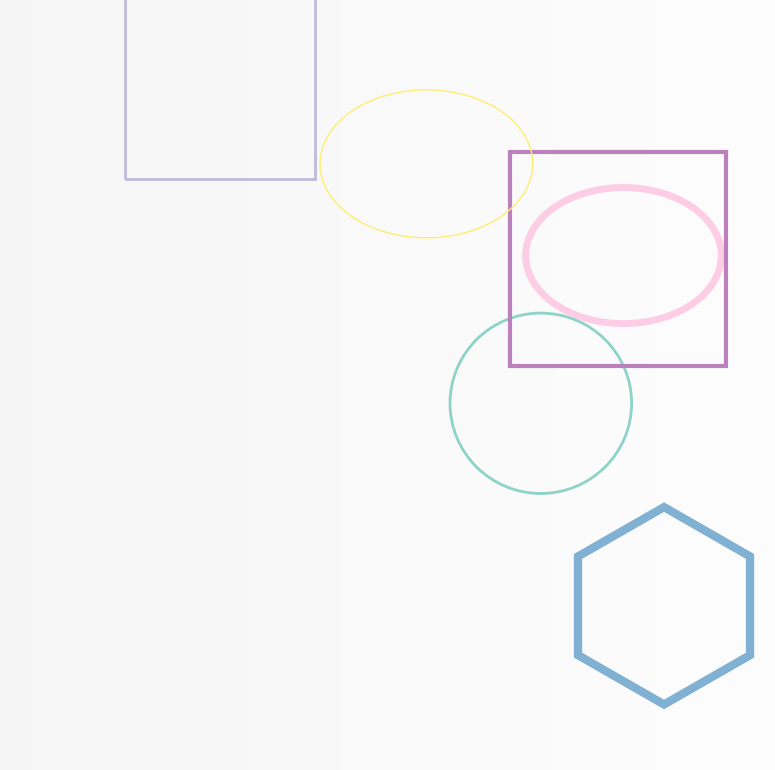[{"shape": "circle", "thickness": 1, "radius": 0.59, "center": [0.698, 0.476]}, {"shape": "square", "thickness": 1, "radius": 0.61, "center": [0.284, 0.89]}, {"shape": "hexagon", "thickness": 3, "radius": 0.64, "center": [0.857, 0.213]}, {"shape": "oval", "thickness": 2.5, "radius": 0.63, "center": [0.805, 0.668]}, {"shape": "square", "thickness": 1.5, "radius": 0.7, "center": [0.798, 0.664]}, {"shape": "oval", "thickness": 0.5, "radius": 0.69, "center": [0.55, 0.787]}]